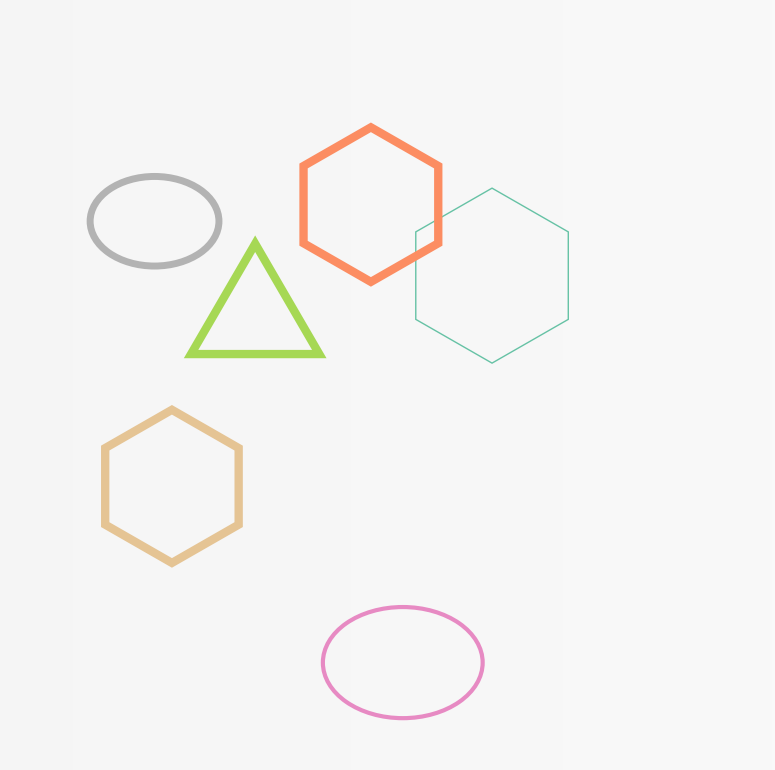[{"shape": "hexagon", "thickness": 0.5, "radius": 0.57, "center": [0.635, 0.642]}, {"shape": "hexagon", "thickness": 3, "radius": 0.5, "center": [0.479, 0.734]}, {"shape": "oval", "thickness": 1.5, "radius": 0.52, "center": [0.52, 0.139]}, {"shape": "triangle", "thickness": 3, "radius": 0.48, "center": [0.329, 0.588]}, {"shape": "hexagon", "thickness": 3, "radius": 0.5, "center": [0.222, 0.368]}, {"shape": "oval", "thickness": 2.5, "radius": 0.42, "center": [0.199, 0.713]}]